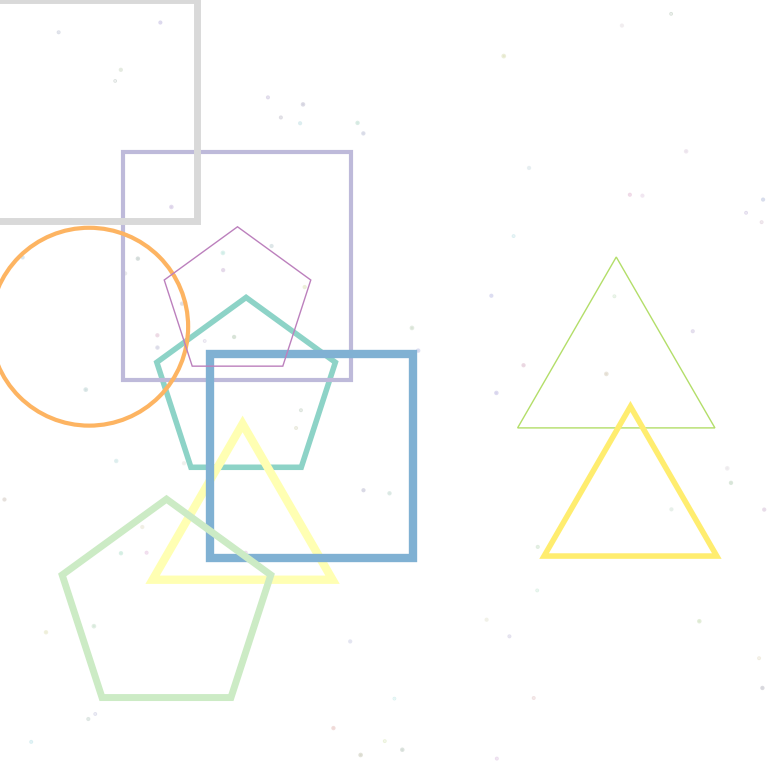[{"shape": "pentagon", "thickness": 2, "radius": 0.61, "center": [0.32, 0.492]}, {"shape": "triangle", "thickness": 3, "radius": 0.67, "center": [0.315, 0.315]}, {"shape": "square", "thickness": 1.5, "radius": 0.74, "center": [0.308, 0.654]}, {"shape": "square", "thickness": 3, "radius": 0.66, "center": [0.405, 0.408]}, {"shape": "circle", "thickness": 1.5, "radius": 0.64, "center": [0.116, 0.576]}, {"shape": "triangle", "thickness": 0.5, "radius": 0.74, "center": [0.8, 0.518]}, {"shape": "square", "thickness": 2.5, "radius": 0.72, "center": [0.112, 0.856]}, {"shape": "pentagon", "thickness": 0.5, "radius": 0.5, "center": [0.308, 0.605]}, {"shape": "pentagon", "thickness": 2.5, "radius": 0.71, "center": [0.216, 0.209]}, {"shape": "triangle", "thickness": 2, "radius": 0.65, "center": [0.819, 0.343]}]